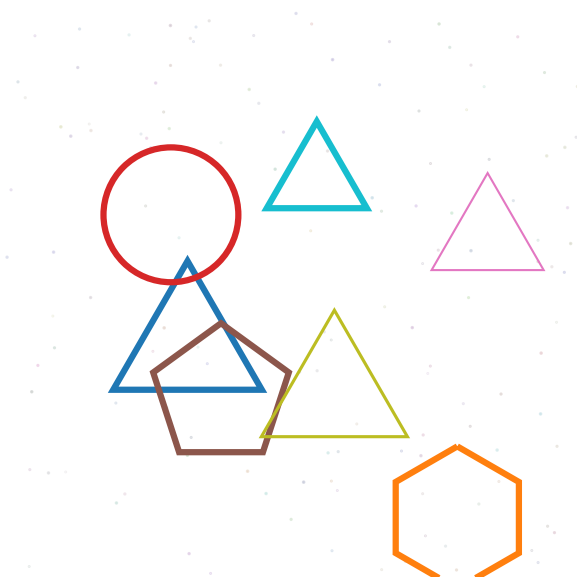[{"shape": "triangle", "thickness": 3, "radius": 0.74, "center": [0.325, 0.399]}, {"shape": "hexagon", "thickness": 3, "radius": 0.62, "center": [0.792, 0.103]}, {"shape": "circle", "thickness": 3, "radius": 0.58, "center": [0.296, 0.627]}, {"shape": "pentagon", "thickness": 3, "radius": 0.62, "center": [0.383, 0.316]}, {"shape": "triangle", "thickness": 1, "radius": 0.56, "center": [0.844, 0.587]}, {"shape": "triangle", "thickness": 1.5, "radius": 0.73, "center": [0.579, 0.316]}, {"shape": "triangle", "thickness": 3, "radius": 0.5, "center": [0.549, 0.689]}]